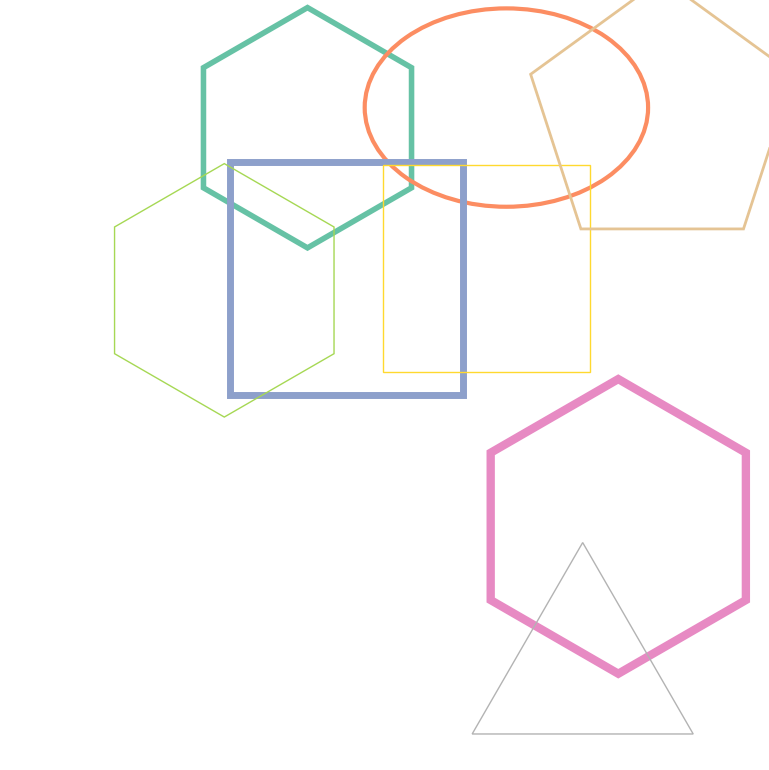[{"shape": "hexagon", "thickness": 2, "radius": 0.78, "center": [0.399, 0.834]}, {"shape": "oval", "thickness": 1.5, "radius": 0.92, "center": [0.658, 0.86]}, {"shape": "square", "thickness": 2.5, "radius": 0.76, "center": [0.45, 0.638]}, {"shape": "hexagon", "thickness": 3, "radius": 0.96, "center": [0.803, 0.316]}, {"shape": "hexagon", "thickness": 0.5, "radius": 0.82, "center": [0.291, 0.623]}, {"shape": "square", "thickness": 0.5, "radius": 0.67, "center": [0.632, 0.651]}, {"shape": "pentagon", "thickness": 1, "radius": 0.9, "center": [0.86, 0.848]}, {"shape": "triangle", "thickness": 0.5, "radius": 0.83, "center": [0.757, 0.13]}]